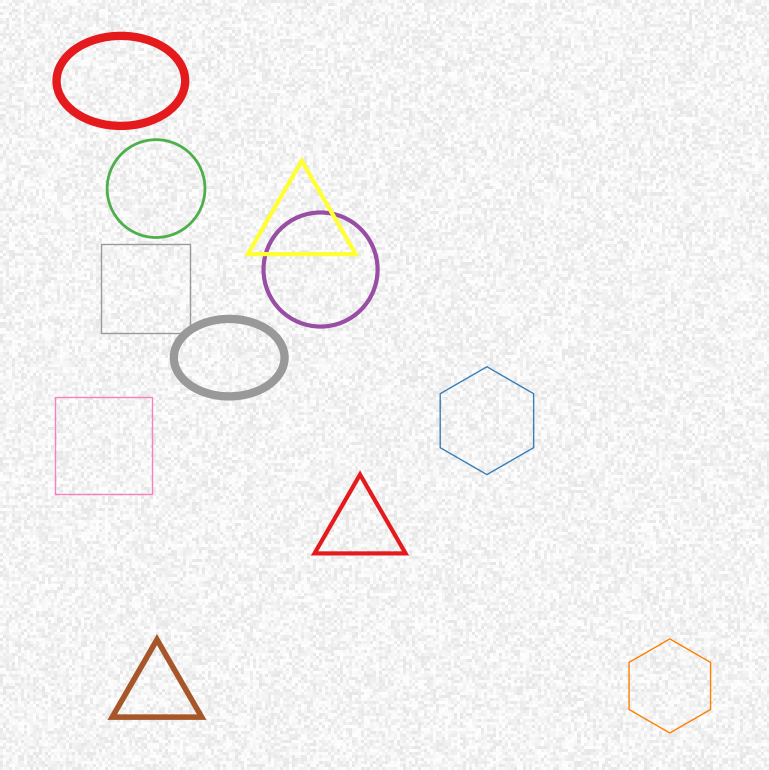[{"shape": "triangle", "thickness": 1.5, "radius": 0.34, "center": [0.468, 0.315]}, {"shape": "oval", "thickness": 3, "radius": 0.42, "center": [0.157, 0.895]}, {"shape": "hexagon", "thickness": 0.5, "radius": 0.35, "center": [0.632, 0.454]}, {"shape": "circle", "thickness": 1, "radius": 0.32, "center": [0.203, 0.755]}, {"shape": "circle", "thickness": 1.5, "radius": 0.37, "center": [0.416, 0.65]}, {"shape": "hexagon", "thickness": 0.5, "radius": 0.31, "center": [0.87, 0.109]}, {"shape": "triangle", "thickness": 1.5, "radius": 0.4, "center": [0.392, 0.71]}, {"shape": "triangle", "thickness": 2, "radius": 0.34, "center": [0.204, 0.102]}, {"shape": "square", "thickness": 0.5, "radius": 0.32, "center": [0.135, 0.422]}, {"shape": "oval", "thickness": 3, "radius": 0.36, "center": [0.298, 0.536]}, {"shape": "square", "thickness": 0.5, "radius": 0.29, "center": [0.189, 0.625]}]